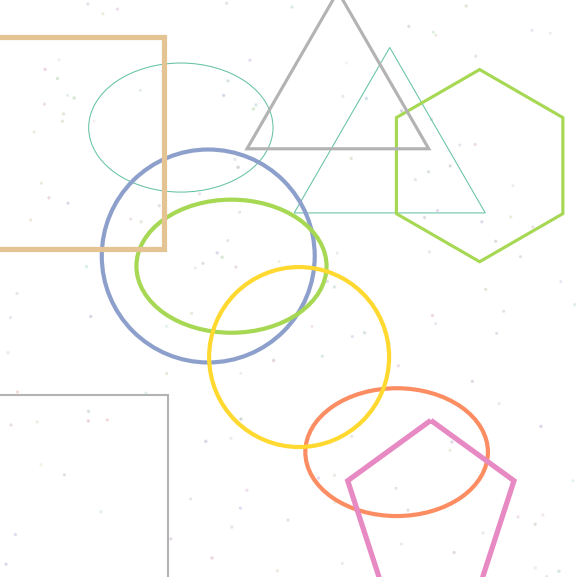[{"shape": "triangle", "thickness": 0.5, "radius": 0.96, "center": [0.675, 0.726]}, {"shape": "oval", "thickness": 0.5, "radius": 0.8, "center": [0.313, 0.778]}, {"shape": "oval", "thickness": 2, "radius": 0.79, "center": [0.687, 0.216]}, {"shape": "circle", "thickness": 2, "radius": 0.92, "center": [0.361, 0.556]}, {"shape": "pentagon", "thickness": 2.5, "radius": 0.76, "center": [0.746, 0.12]}, {"shape": "oval", "thickness": 2, "radius": 0.82, "center": [0.401, 0.538]}, {"shape": "hexagon", "thickness": 1.5, "radius": 0.83, "center": [0.831, 0.712]}, {"shape": "circle", "thickness": 2, "radius": 0.78, "center": [0.518, 0.381]}, {"shape": "square", "thickness": 2.5, "radius": 0.92, "center": [0.1, 0.751]}, {"shape": "square", "thickness": 1, "radius": 0.84, "center": [0.123, 0.147]}, {"shape": "triangle", "thickness": 1.5, "radius": 0.91, "center": [0.585, 0.832]}]